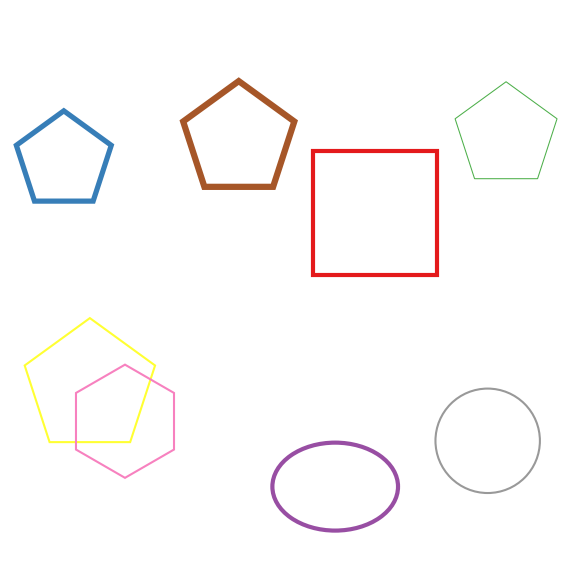[{"shape": "square", "thickness": 2, "radius": 0.54, "center": [0.65, 0.63]}, {"shape": "pentagon", "thickness": 2.5, "radius": 0.43, "center": [0.11, 0.721]}, {"shape": "pentagon", "thickness": 0.5, "radius": 0.46, "center": [0.876, 0.765]}, {"shape": "oval", "thickness": 2, "radius": 0.54, "center": [0.58, 0.157]}, {"shape": "pentagon", "thickness": 1, "radius": 0.59, "center": [0.156, 0.33]}, {"shape": "pentagon", "thickness": 3, "radius": 0.51, "center": [0.413, 0.757]}, {"shape": "hexagon", "thickness": 1, "radius": 0.49, "center": [0.216, 0.27]}, {"shape": "circle", "thickness": 1, "radius": 0.45, "center": [0.844, 0.236]}]